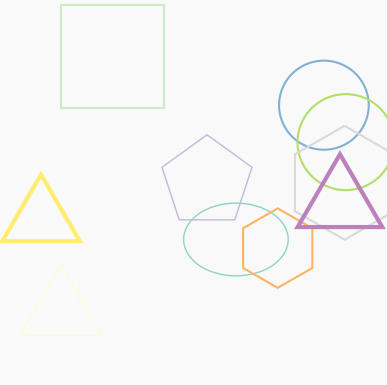[{"shape": "oval", "thickness": 1, "radius": 0.67, "center": [0.609, 0.378]}, {"shape": "triangle", "thickness": 0.5, "radius": 0.62, "center": [0.157, 0.19]}, {"shape": "pentagon", "thickness": 1, "radius": 0.61, "center": [0.534, 0.528]}, {"shape": "circle", "thickness": 1.5, "radius": 0.58, "center": [0.836, 0.727]}, {"shape": "hexagon", "thickness": 1.5, "radius": 0.52, "center": [0.717, 0.356]}, {"shape": "circle", "thickness": 1.5, "radius": 0.62, "center": [0.892, 0.631]}, {"shape": "hexagon", "thickness": 1.5, "radius": 0.74, "center": [0.889, 0.525]}, {"shape": "triangle", "thickness": 3, "radius": 0.63, "center": [0.877, 0.473]}, {"shape": "square", "thickness": 1.5, "radius": 0.67, "center": [0.291, 0.853]}, {"shape": "triangle", "thickness": 3, "radius": 0.58, "center": [0.106, 0.431]}]